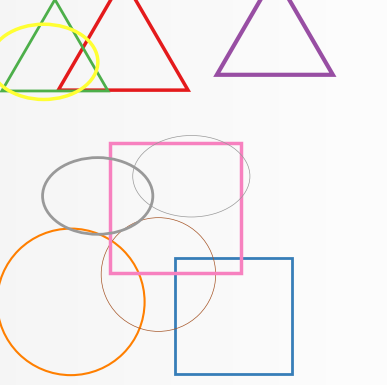[{"shape": "triangle", "thickness": 2.5, "radius": 0.97, "center": [0.318, 0.863]}, {"shape": "square", "thickness": 2, "radius": 0.75, "center": [0.603, 0.179]}, {"shape": "triangle", "thickness": 2, "radius": 0.79, "center": [0.142, 0.843]}, {"shape": "triangle", "thickness": 3, "radius": 0.86, "center": [0.709, 0.892]}, {"shape": "circle", "thickness": 1.5, "radius": 0.95, "center": [0.183, 0.216]}, {"shape": "oval", "thickness": 2.5, "radius": 0.7, "center": [0.113, 0.839]}, {"shape": "circle", "thickness": 0.5, "radius": 0.74, "center": [0.409, 0.287]}, {"shape": "square", "thickness": 2.5, "radius": 0.84, "center": [0.452, 0.459]}, {"shape": "oval", "thickness": 0.5, "radius": 0.76, "center": [0.494, 0.542]}, {"shape": "oval", "thickness": 2, "radius": 0.71, "center": [0.252, 0.491]}]